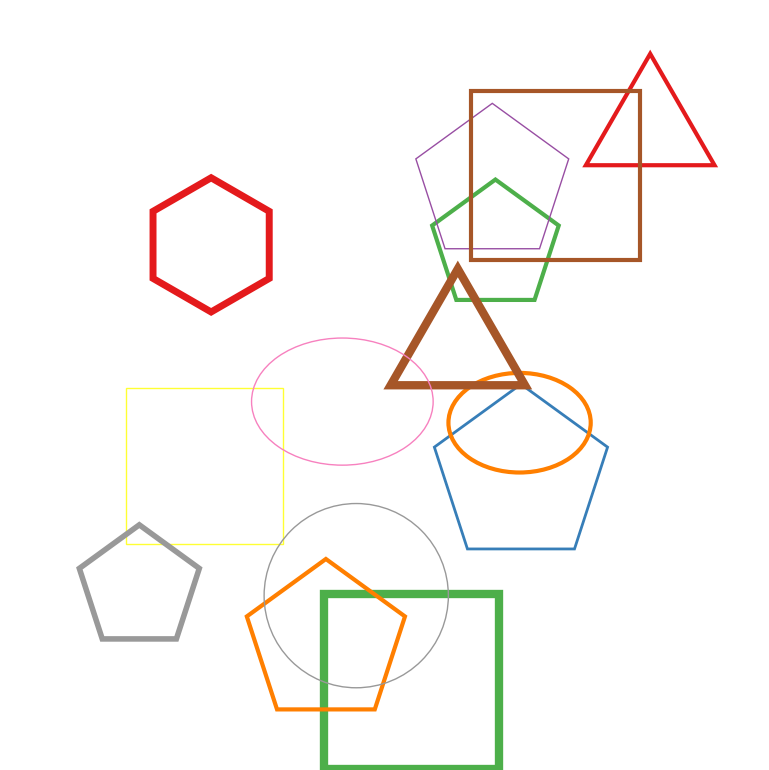[{"shape": "triangle", "thickness": 1.5, "radius": 0.48, "center": [0.844, 0.834]}, {"shape": "hexagon", "thickness": 2.5, "radius": 0.44, "center": [0.274, 0.682]}, {"shape": "pentagon", "thickness": 1, "radius": 0.59, "center": [0.677, 0.383]}, {"shape": "pentagon", "thickness": 1.5, "radius": 0.43, "center": [0.643, 0.68]}, {"shape": "square", "thickness": 3, "radius": 0.57, "center": [0.534, 0.115]}, {"shape": "pentagon", "thickness": 0.5, "radius": 0.52, "center": [0.639, 0.761]}, {"shape": "oval", "thickness": 1.5, "radius": 0.46, "center": [0.675, 0.451]}, {"shape": "pentagon", "thickness": 1.5, "radius": 0.54, "center": [0.423, 0.166]}, {"shape": "square", "thickness": 0.5, "radius": 0.51, "center": [0.266, 0.395]}, {"shape": "triangle", "thickness": 3, "radius": 0.5, "center": [0.595, 0.55]}, {"shape": "square", "thickness": 1.5, "radius": 0.55, "center": [0.721, 0.772]}, {"shape": "oval", "thickness": 0.5, "radius": 0.59, "center": [0.445, 0.478]}, {"shape": "circle", "thickness": 0.5, "radius": 0.6, "center": [0.463, 0.226]}, {"shape": "pentagon", "thickness": 2, "radius": 0.41, "center": [0.181, 0.236]}]